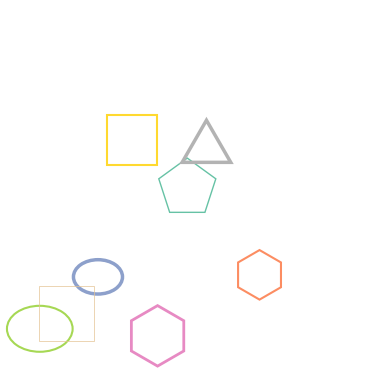[{"shape": "pentagon", "thickness": 1, "radius": 0.39, "center": [0.486, 0.511]}, {"shape": "hexagon", "thickness": 1.5, "radius": 0.32, "center": [0.674, 0.286]}, {"shape": "oval", "thickness": 2.5, "radius": 0.32, "center": [0.254, 0.281]}, {"shape": "hexagon", "thickness": 2, "radius": 0.39, "center": [0.409, 0.128]}, {"shape": "oval", "thickness": 1.5, "radius": 0.43, "center": [0.103, 0.146]}, {"shape": "square", "thickness": 1.5, "radius": 0.33, "center": [0.343, 0.636]}, {"shape": "square", "thickness": 0.5, "radius": 0.36, "center": [0.173, 0.186]}, {"shape": "triangle", "thickness": 2.5, "radius": 0.36, "center": [0.536, 0.615]}]